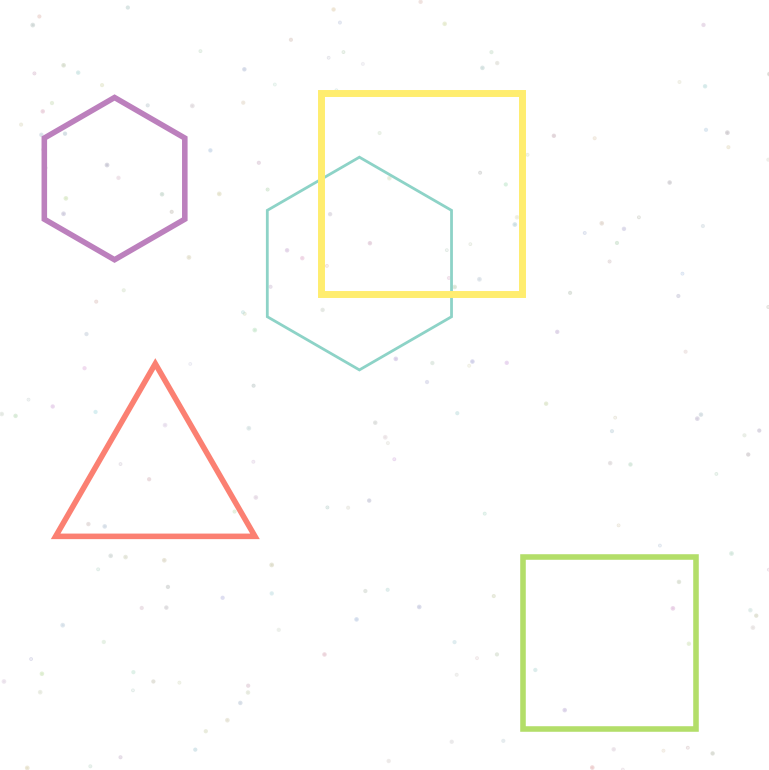[{"shape": "hexagon", "thickness": 1, "radius": 0.69, "center": [0.467, 0.658]}, {"shape": "triangle", "thickness": 2, "radius": 0.75, "center": [0.202, 0.378]}, {"shape": "square", "thickness": 2, "radius": 0.56, "center": [0.792, 0.165]}, {"shape": "hexagon", "thickness": 2, "radius": 0.53, "center": [0.149, 0.768]}, {"shape": "square", "thickness": 2.5, "radius": 0.65, "center": [0.547, 0.749]}]